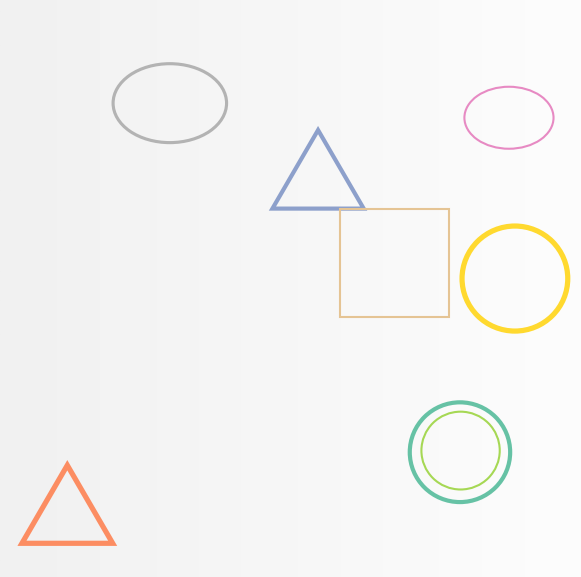[{"shape": "circle", "thickness": 2, "radius": 0.43, "center": [0.791, 0.216]}, {"shape": "triangle", "thickness": 2.5, "radius": 0.45, "center": [0.116, 0.103]}, {"shape": "triangle", "thickness": 2, "radius": 0.45, "center": [0.547, 0.683]}, {"shape": "oval", "thickness": 1, "radius": 0.38, "center": [0.876, 0.795]}, {"shape": "circle", "thickness": 1, "radius": 0.34, "center": [0.792, 0.219]}, {"shape": "circle", "thickness": 2.5, "radius": 0.45, "center": [0.886, 0.517]}, {"shape": "square", "thickness": 1, "radius": 0.47, "center": [0.679, 0.544]}, {"shape": "oval", "thickness": 1.5, "radius": 0.49, "center": [0.292, 0.821]}]